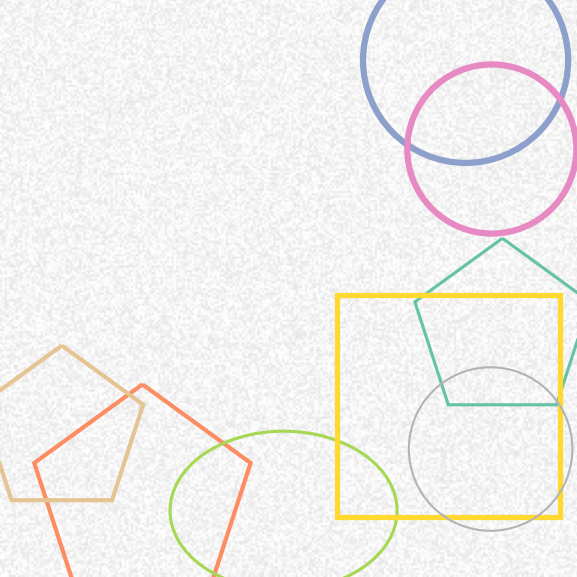[{"shape": "pentagon", "thickness": 1.5, "radius": 0.8, "center": [0.87, 0.427]}, {"shape": "pentagon", "thickness": 2, "radius": 0.98, "center": [0.247, 0.137]}, {"shape": "circle", "thickness": 3, "radius": 0.89, "center": [0.806, 0.895]}, {"shape": "circle", "thickness": 3, "radius": 0.73, "center": [0.852, 0.741]}, {"shape": "oval", "thickness": 1.5, "radius": 0.98, "center": [0.491, 0.115]}, {"shape": "square", "thickness": 2.5, "radius": 0.96, "center": [0.776, 0.296]}, {"shape": "pentagon", "thickness": 2, "radius": 0.74, "center": [0.107, 0.253]}, {"shape": "circle", "thickness": 1, "radius": 0.71, "center": [0.85, 0.222]}]